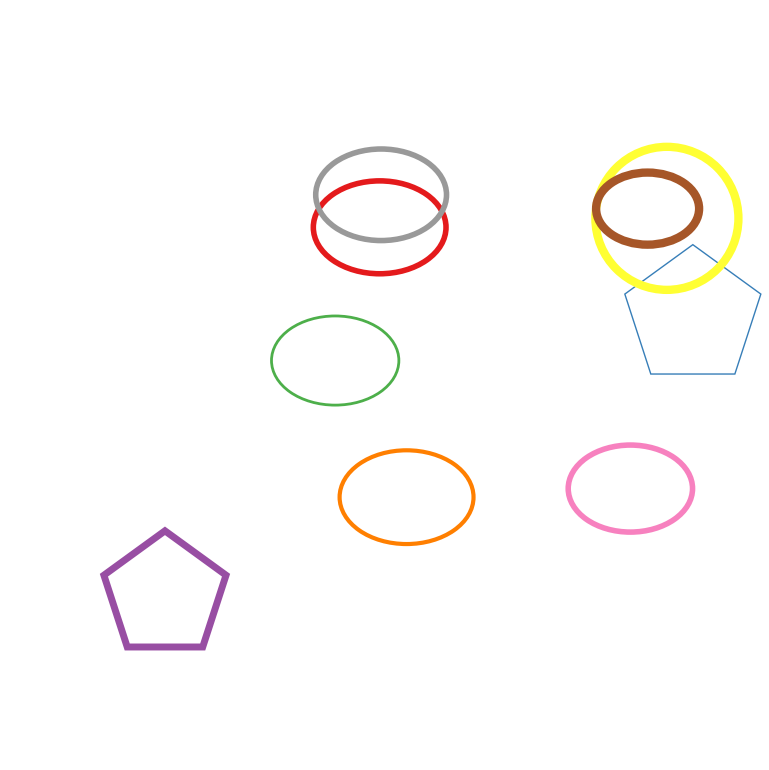[{"shape": "oval", "thickness": 2, "radius": 0.43, "center": [0.493, 0.705]}, {"shape": "pentagon", "thickness": 0.5, "radius": 0.46, "center": [0.9, 0.589]}, {"shape": "oval", "thickness": 1, "radius": 0.41, "center": [0.435, 0.532]}, {"shape": "pentagon", "thickness": 2.5, "radius": 0.42, "center": [0.214, 0.227]}, {"shape": "oval", "thickness": 1.5, "radius": 0.43, "center": [0.528, 0.354]}, {"shape": "circle", "thickness": 3, "radius": 0.46, "center": [0.866, 0.716]}, {"shape": "oval", "thickness": 3, "radius": 0.33, "center": [0.841, 0.729]}, {"shape": "oval", "thickness": 2, "radius": 0.4, "center": [0.819, 0.365]}, {"shape": "oval", "thickness": 2, "radius": 0.42, "center": [0.495, 0.747]}]